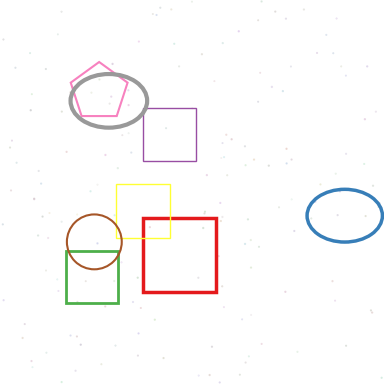[{"shape": "square", "thickness": 2.5, "radius": 0.48, "center": [0.466, 0.337]}, {"shape": "oval", "thickness": 2.5, "radius": 0.49, "center": [0.895, 0.44]}, {"shape": "square", "thickness": 2, "radius": 0.34, "center": [0.239, 0.28]}, {"shape": "square", "thickness": 1, "radius": 0.35, "center": [0.44, 0.651]}, {"shape": "square", "thickness": 1, "radius": 0.35, "center": [0.372, 0.451]}, {"shape": "circle", "thickness": 1.5, "radius": 0.36, "center": [0.245, 0.372]}, {"shape": "pentagon", "thickness": 1.5, "radius": 0.39, "center": [0.258, 0.761]}, {"shape": "oval", "thickness": 3, "radius": 0.5, "center": [0.283, 0.738]}]